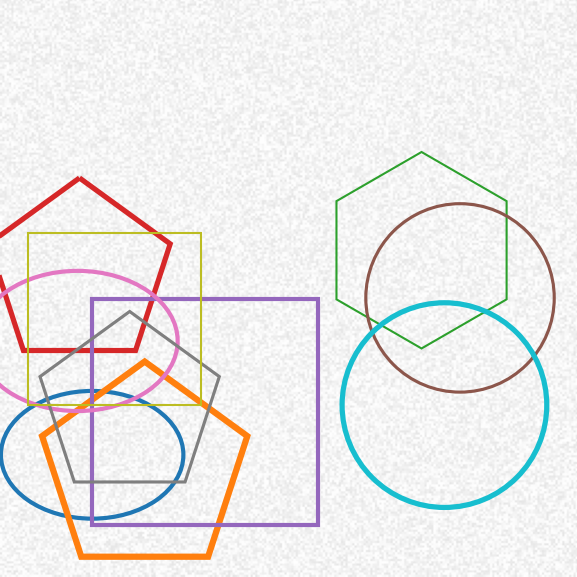[{"shape": "oval", "thickness": 2, "radius": 0.79, "center": [0.16, 0.212]}, {"shape": "pentagon", "thickness": 3, "radius": 0.93, "center": [0.251, 0.186]}, {"shape": "hexagon", "thickness": 1, "radius": 0.85, "center": [0.73, 0.566]}, {"shape": "pentagon", "thickness": 2.5, "radius": 0.83, "center": [0.138, 0.526]}, {"shape": "square", "thickness": 2, "radius": 0.98, "center": [0.355, 0.286]}, {"shape": "circle", "thickness": 1.5, "radius": 0.82, "center": [0.797, 0.483]}, {"shape": "oval", "thickness": 2, "radius": 0.87, "center": [0.134, 0.409]}, {"shape": "pentagon", "thickness": 1.5, "radius": 0.82, "center": [0.225, 0.297]}, {"shape": "square", "thickness": 1, "radius": 0.75, "center": [0.198, 0.447]}, {"shape": "circle", "thickness": 2.5, "radius": 0.89, "center": [0.77, 0.298]}]